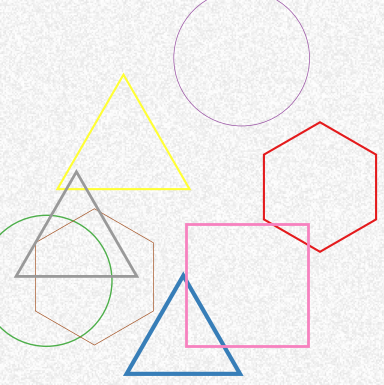[{"shape": "hexagon", "thickness": 1.5, "radius": 0.84, "center": [0.831, 0.514]}, {"shape": "triangle", "thickness": 3, "radius": 0.85, "center": [0.476, 0.114]}, {"shape": "circle", "thickness": 1, "radius": 0.85, "center": [0.121, 0.271]}, {"shape": "circle", "thickness": 0.5, "radius": 0.88, "center": [0.628, 0.849]}, {"shape": "triangle", "thickness": 1.5, "radius": 0.99, "center": [0.321, 0.608]}, {"shape": "hexagon", "thickness": 0.5, "radius": 0.89, "center": [0.245, 0.281]}, {"shape": "square", "thickness": 2, "radius": 0.79, "center": [0.641, 0.26]}, {"shape": "triangle", "thickness": 2, "radius": 0.91, "center": [0.199, 0.373]}]